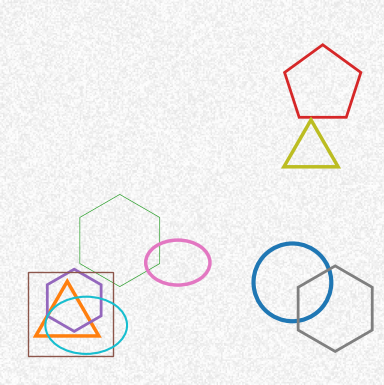[{"shape": "circle", "thickness": 3, "radius": 0.5, "center": [0.76, 0.267]}, {"shape": "triangle", "thickness": 2.5, "radius": 0.47, "center": [0.175, 0.175]}, {"shape": "hexagon", "thickness": 0.5, "radius": 0.6, "center": [0.311, 0.375]}, {"shape": "pentagon", "thickness": 2, "radius": 0.52, "center": [0.838, 0.78]}, {"shape": "hexagon", "thickness": 2, "radius": 0.4, "center": [0.193, 0.22]}, {"shape": "square", "thickness": 1, "radius": 0.55, "center": [0.183, 0.184]}, {"shape": "oval", "thickness": 2.5, "radius": 0.42, "center": [0.462, 0.318]}, {"shape": "hexagon", "thickness": 2, "radius": 0.56, "center": [0.871, 0.198]}, {"shape": "triangle", "thickness": 2.5, "radius": 0.41, "center": [0.808, 0.607]}, {"shape": "oval", "thickness": 1.5, "radius": 0.53, "center": [0.224, 0.155]}]